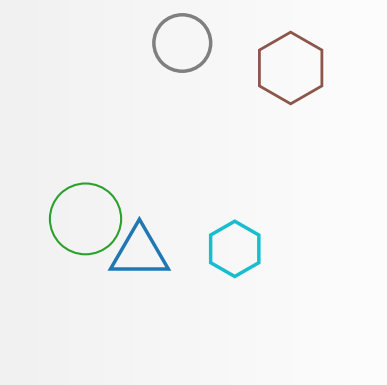[{"shape": "triangle", "thickness": 2.5, "radius": 0.43, "center": [0.36, 0.344]}, {"shape": "circle", "thickness": 1.5, "radius": 0.46, "center": [0.221, 0.431]}, {"shape": "hexagon", "thickness": 2, "radius": 0.47, "center": [0.75, 0.823]}, {"shape": "circle", "thickness": 2.5, "radius": 0.37, "center": [0.47, 0.888]}, {"shape": "hexagon", "thickness": 2.5, "radius": 0.36, "center": [0.606, 0.354]}]